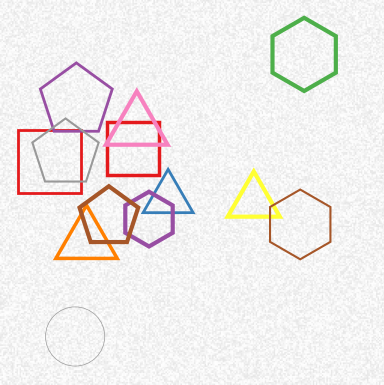[{"shape": "square", "thickness": 2.5, "radius": 0.34, "center": [0.346, 0.614]}, {"shape": "square", "thickness": 2, "radius": 0.41, "center": [0.129, 0.58]}, {"shape": "triangle", "thickness": 2, "radius": 0.38, "center": [0.437, 0.485]}, {"shape": "hexagon", "thickness": 3, "radius": 0.47, "center": [0.79, 0.859]}, {"shape": "pentagon", "thickness": 2, "radius": 0.49, "center": [0.198, 0.738]}, {"shape": "hexagon", "thickness": 3, "radius": 0.36, "center": [0.387, 0.431]}, {"shape": "triangle", "thickness": 2.5, "radius": 0.46, "center": [0.225, 0.375]}, {"shape": "triangle", "thickness": 3, "radius": 0.39, "center": [0.659, 0.476]}, {"shape": "hexagon", "thickness": 1.5, "radius": 0.45, "center": [0.78, 0.417]}, {"shape": "pentagon", "thickness": 3, "radius": 0.4, "center": [0.283, 0.436]}, {"shape": "triangle", "thickness": 3, "radius": 0.46, "center": [0.355, 0.67]}, {"shape": "circle", "thickness": 0.5, "radius": 0.38, "center": [0.195, 0.126]}, {"shape": "pentagon", "thickness": 1.5, "radius": 0.45, "center": [0.17, 0.602]}]